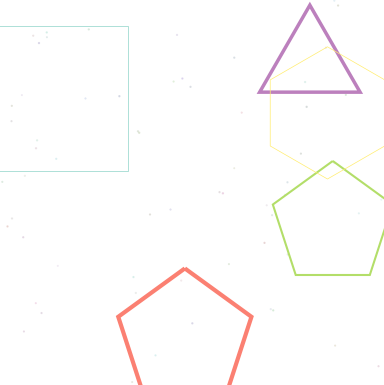[{"shape": "square", "thickness": 0.5, "radius": 0.94, "center": [0.145, 0.744]}, {"shape": "pentagon", "thickness": 3, "radius": 0.91, "center": [0.48, 0.121]}, {"shape": "pentagon", "thickness": 1.5, "radius": 0.82, "center": [0.864, 0.418]}, {"shape": "triangle", "thickness": 2.5, "radius": 0.75, "center": [0.805, 0.836]}, {"shape": "hexagon", "thickness": 0.5, "radius": 0.86, "center": [0.851, 0.707]}]